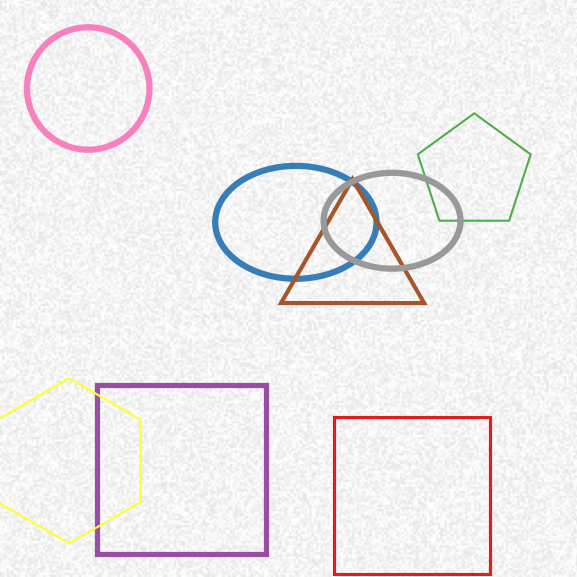[{"shape": "square", "thickness": 1.5, "radius": 0.68, "center": [0.713, 0.141]}, {"shape": "oval", "thickness": 3, "radius": 0.7, "center": [0.512, 0.614]}, {"shape": "pentagon", "thickness": 1, "radius": 0.51, "center": [0.821, 0.7]}, {"shape": "square", "thickness": 2.5, "radius": 0.73, "center": [0.315, 0.186]}, {"shape": "hexagon", "thickness": 1, "radius": 0.72, "center": [0.119, 0.201]}, {"shape": "triangle", "thickness": 2, "radius": 0.72, "center": [0.611, 0.546]}, {"shape": "circle", "thickness": 3, "radius": 0.53, "center": [0.153, 0.846]}, {"shape": "oval", "thickness": 3, "radius": 0.59, "center": [0.679, 0.617]}]